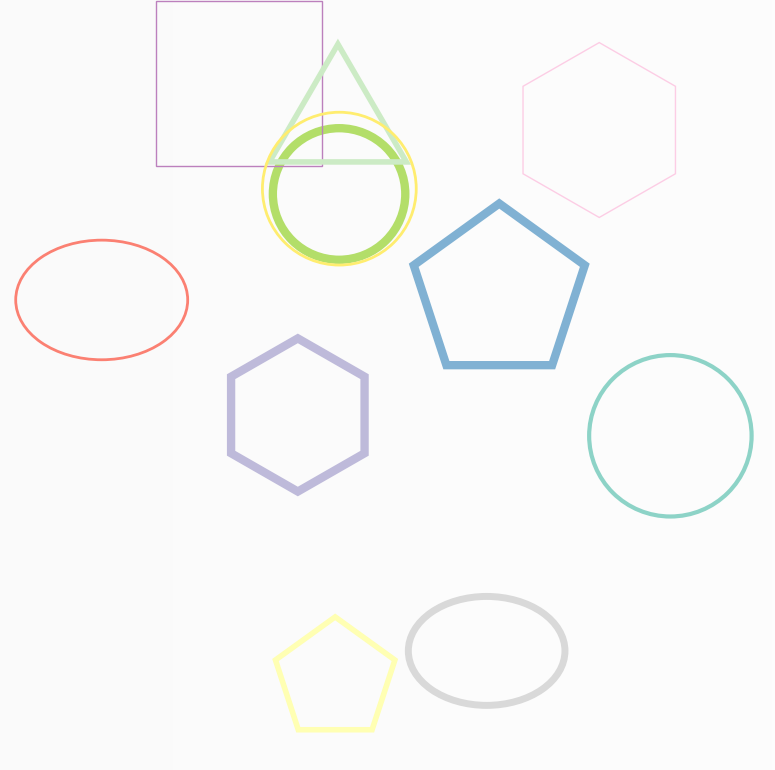[{"shape": "circle", "thickness": 1.5, "radius": 0.52, "center": [0.865, 0.434]}, {"shape": "pentagon", "thickness": 2, "radius": 0.41, "center": [0.432, 0.118]}, {"shape": "hexagon", "thickness": 3, "radius": 0.5, "center": [0.384, 0.461]}, {"shape": "oval", "thickness": 1, "radius": 0.55, "center": [0.131, 0.61]}, {"shape": "pentagon", "thickness": 3, "radius": 0.58, "center": [0.644, 0.62]}, {"shape": "circle", "thickness": 3, "radius": 0.43, "center": [0.438, 0.748]}, {"shape": "hexagon", "thickness": 0.5, "radius": 0.57, "center": [0.773, 0.831]}, {"shape": "oval", "thickness": 2.5, "radius": 0.51, "center": [0.628, 0.155]}, {"shape": "square", "thickness": 0.5, "radius": 0.54, "center": [0.309, 0.892]}, {"shape": "triangle", "thickness": 2, "radius": 0.51, "center": [0.436, 0.841]}, {"shape": "circle", "thickness": 1, "radius": 0.5, "center": [0.438, 0.755]}]